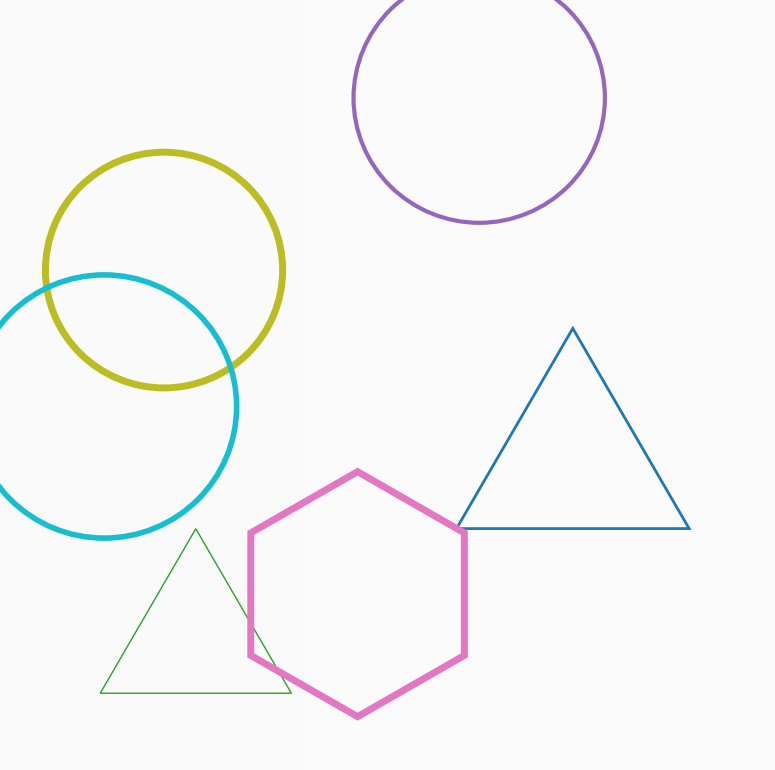[{"shape": "triangle", "thickness": 1, "radius": 0.87, "center": [0.739, 0.4]}, {"shape": "triangle", "thickness": 0.5, "radius": 0.71, "center": [0.253, 0.171]}, {"shape": "circle", "thickness": 1.5, "radius": 0.81, "center": [0.618, 0.873]}, {"shape": "hexagon", "thickness": 2.5, "radius": 0.8, "center": [0.461, 0.228]}, {"shape": "circle", "thickness": 2.5, "radius": 0.77, "center": [0.212, 0.649]}, {"shape": "circle", "thickness": 2, "radius": 0.85, "center": [0.134, 0.472]}]